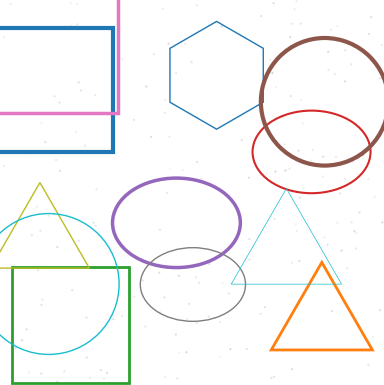[{"shape": "square", "thickness": 3, "radius": 0.81, "center": [0.134, 0.765]}, {"shape": "hexagon", "thickness": 1, "radius": 0.7, "center": [0.563, 0.804]}, {"shape": "triangle", "thickness": 2, "radius": 0.76, "center": [0.836, 0.167]}, {"shape": "square", "thickness": 2, "radius": 0.76, "center": [0.183, 0.156]}, {"shape": "oval", "thickness": 1.5, "radius": 0.77, "center": [0.809, 0.605]}, {"shape": "oval", "thickness": 2.5, "radius": 0.83, "center": [0.458, 0.421]}, {"shape": "circle", "thickness": 3, "radius": 0.83, "center": [0.843, 0.736]}, {"shape": "square", "thickness": 2.5, "radius": 0.92, "center": [0.123, 0.891]}, {"shape": "oval", "thickness": 1, "radius": 0.68, "center": [0.501, 0.261]}, {"shape": "triangle", "thickness": 1, "radius": 0.74, "center": [0.104, 0.378]}, {"shape": "triangle", "thickness": 0.5, "radius": 0.83, "center": [0.744, 0.345]}, {"shape": "circle", "thickness": 1, "radius": 0.91, "center": [0.126, 0.262]}]